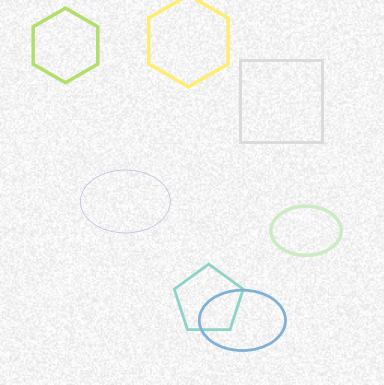[{"shape": "pentagon", "thickness": 2, "radius": 0.47, "center": [0.542, 0.22]}, {"shape": "oval", "thickness": 0.5, "radius": 0.58, "center": [0.326, 0.477]}, {"shape": "oval", "thickness": 2, "radius": 0.56, "center": [0.63, 0.168]}, {"shape": "hexagon", "thickness": 2.5, "radius": 0.48, "center": [0.17, 0.882]}, {"shape": "square", "thickness": 2, "radius": 0.53, "center": [0.731, 0.737]}, {"shape": "oval", "thickness": 2.5, "radius": 0.46, "center": [0.795, 0.401]}, {"shape": "hexagon", "thickness": 2.5, "radius": 0.6, "center": [0.489, 0.894]}]